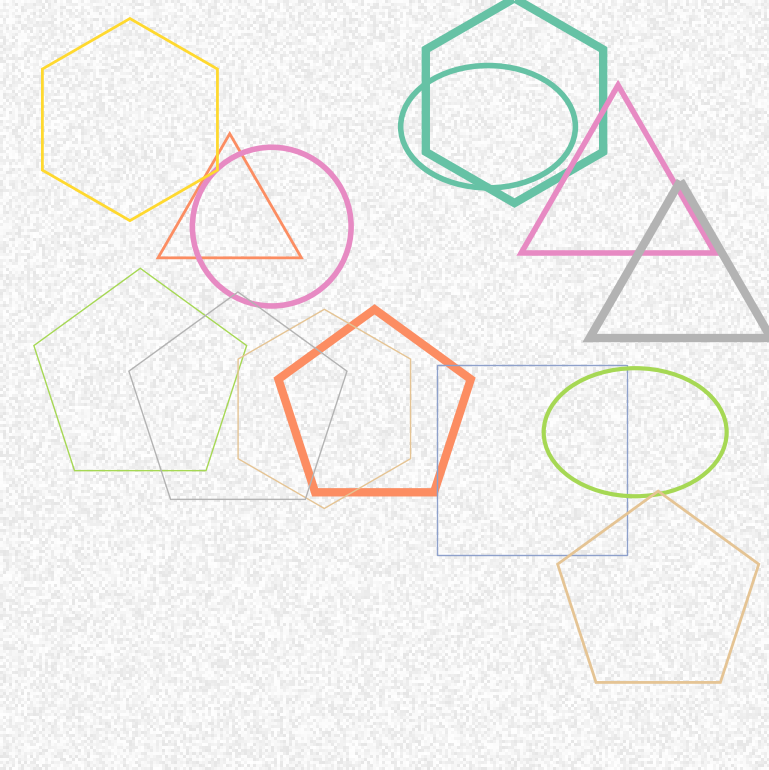[{"shape": "hexagon", "thickness": 3, "radius": 0.66, "center": [0.668, 0.869]}, {"shape": "oval", "thickness": 2, "radius": 0.57, "center": [0.634, 0.835]}, {"shape": "pentagon", "thickness": 3, "radius": 0.66, "center": [0.486, 0.467]}, {"shape": "triangle", "thickness": 1, "radius": 0.54, "center": [0.298, 0.719]}, {"shape": "square", "thickness": 0.5, "radius": 0.62, "center": [0.691, 0.403]}, {"shape": "triangle", "thickness": 2, "radius": 0.73, "center": [0.803, 0.744]}, {"shape": "circle", "thickness": 2, "radius": 0.52, "center": [0.353, 0.706]}, {"shape": "pentagon", "thickness": 0.5, "radius": 0.73, "center": [0.182, 0.506]}, {"shape": "oval", "thickness": 1.5, "radius": 0.59, "center": [0.825, 0.439]}, {"shape": "hexagon", "thickness": 1, "radius": 0.66, "center": [0.169, 0.845]}, {"shape": "hexagon", "thickness": 0.5, "radius": 0.65, "center": [0.421, 0.469]}, {"shape": "pentagon", "thickness": 1, "radius": 0.69, "center": [0.855, 0.225]}, {"shape": "triangle", "thickness": 3, "radius": 0.68, "center": [0.884, 0.629]}, {"shape": "pentagon", "thickness": 0.5, "radius": 0.74, "center": [0.309, 0.472]}]